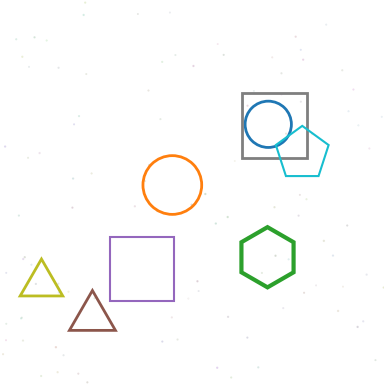[{"shape": "circle", "thickness": 2, "radius": 0.3, "center": [0.697, 0.677]}, {"shape": "circle", "thickness": 2, "radius": 0.38, "center": [0.448, 0.519]}, {"shape": "hexagon", "thickness": 3, "radius": 0.39, "center": [0.695, 0.332]}, {"shape": "square", "thickness": 1.5, "radius": 0.41, "center": [0.369, 0.301]}, {"shape": "triangle", "thickness": 2, "radius": 0.35, "center": [0.24, 0.176]}, {"shape": "square", "thickness": 2, "radius": 0.42, "center": [0.713, 0.674]}, {"shape": "triangle", "thickness": 2, "radius": 0.32, "center": [0.108, 0.263]}, {"shape": "pentagon", "thickness": 1.5, "radius": 0.36, "center": [0.785, 0.601]}]